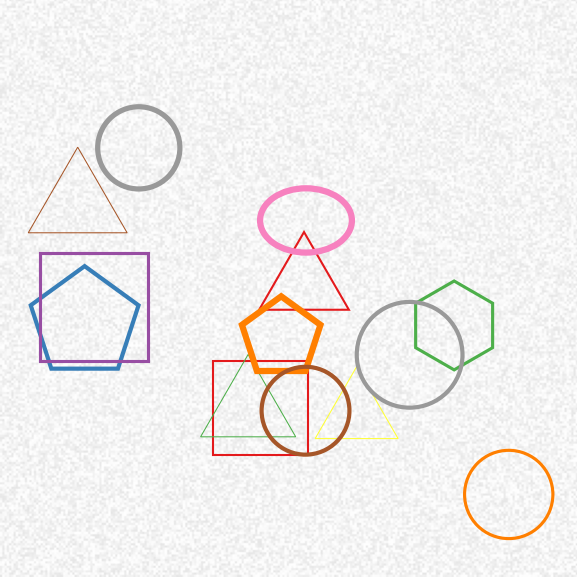[{"shape": "triangle", "thickness": 1, "radius": 0.45, "center": [0.526, 0.508]}, {"shape": "square", "thickness": 1, "radius": 0.41, "center": [0.451, 0.293]}, {"shape": "pentagon", "thickness": 2, "radius": 0.49, "center": [0.147, 0.44]}, {"shape": "hexagon", "thickness": 1.5, "radius": 0.38, "center": [0.786, 0.436]}, {"shape": "triangle", "thickness": 0.5, "radius": 0.48, "center": [0.43, 0.29]}, {"shape": "square", "thickness": 1.5, "radius": 0.47, "center": [0.163, 0.468]}, {"shape": "pentagon", "thickness": 3, "radius": 0.36, "center": [0.487, 0.415]}, {"shape": "circle", "thickness": 1.5, "radius": 0.38, "center": [0.881, 0.143]}, {"shape": "triangle", "thickness": 0.5, "radius": 0.41, "center": [0.618, 0.281]}, {"shape": "circle", "thickness": 2, "radius": 0.38, "center": [0.529, 0.288]}, {"shape": "triangle", "thickness": 0.5, "radius": 0.49, "center": [0.135, 0.645]}, {"shape": "oval", "thickness": 3, "radius": 0.4, "center": [0.53, 0.617]}, {"shape": "circle", "thickness": 2.5, "radius": 0.36, "center": [0.24, 0.743]}, {"shape": "circle", "thickness": 2, "radius": 0.46, "center": [0.709, 0.385]}]